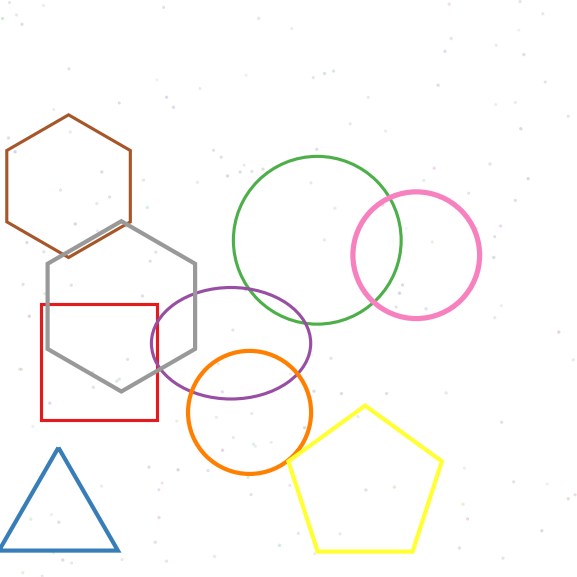[{"shape": "square", "thickness": 1.5, "radius": 0.5, "center": [0.172, 0.372]}, {"shape": "triangle", "thickness": 2, "radius": 0.59, "center": [0.101, 0.105]}, {"shape": "circle", "thickness": 1.5, "radius": 0.73, "center": [0.549, 0.583]}, {"shape": "oval", "thickness": 1.5, "radius": 0.69, "center": [0.4, 0.405]}, {"shape": "circle", "thickness": 2, "radius": 0.53, "center": [0.432, 0.285]}, {"shape": "pentagon", "thickness": 2, "radius": 0.7, "center": [0.632, 0.157]}, {"shape": "hexagon", "thickness": 1.5, "radius": 0.62, "center": [0.119, 0.677]}, {"shape": "circle", "thickness": 2.5, "radius": 0.55, "center": [0.721, 0.557]}, {"shape": "hexagon", "thickness": 2, "radius": 0.74, "center": [0.21, 0.469]}]